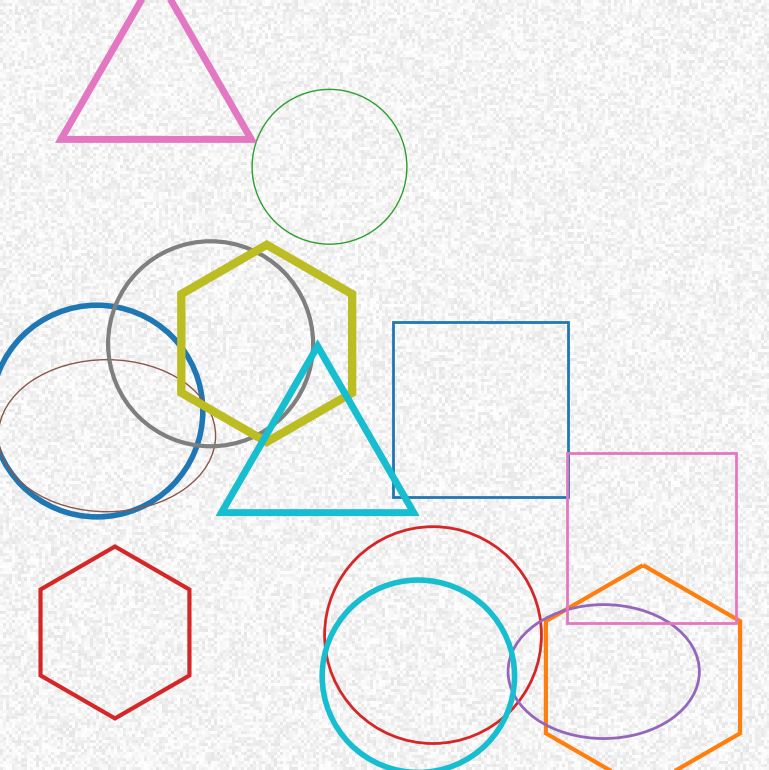[{"shape": "square", "thickness": 1, "radius": 0.57, "center": [0.624, 0.468]}, {"shape": "circle", "thickness": 2, "radius": 0.69, "center": [0.126, 0.466]}, {"shape": "hexagon", "thickness": 1.5, "radius": 0.73, "center": [0.835, 0.12]}, {"shape": "circle", "thickness": 0.5, "radius": 0.5, "center": [0.428, 0.783]}, {"shape": "hexagon", "thickness": 1.5, "radius": 0.56, "center": [0.149, 0.179]}, {"shape": "circle", "thickness": 1, "radius": 0.7, "center": [0.562, 0.175]}, {"shape": "oval", "thickness": 1, "radius": 0.62, "center": [0.784, 0.128]}, {"shape": "oval", "thickness": 0.5, "radius": 0.71, "center": [0.139, 0.434]}, {"shape": "square", "thickness": 1, "radius": 0.55, "center": [0.846, 0.301]}, {"shape": "triangle", "thickness": 2.5, "radius": 0.71, "center": [0.203, 0.89]}, {"shape": "circle", "thickness": 1.5, "radius": 0.67, "center": [0.273, 0.554]}, {"shape": "hexagon", "thickness": 3, "radius": 0.64, "center": [0.346, 0.554]}, {"shape": "triangle", "thickness": 2.5, "radius": 0.72, "center": [0.412, 0.406]}, {"shape": "circle", "thickness": 2, "radius": 0.62, "center": [0.543, 0.122]}]